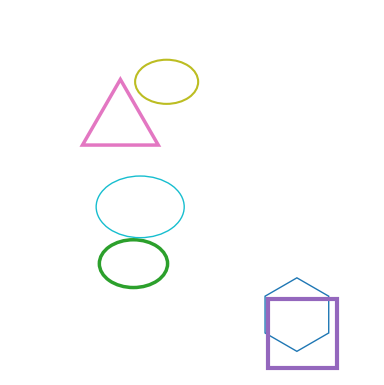[{"shape": "hexagon", "thickness": 1, "radius": 0.48, "center": [0.771, 0.183]}, {"shape": "oval", "thickness": 2.5, "radius": 0.44, "center": [0.347, 0.315]}, {"shape": "square", "thickness": 3, "radius": 0.45, "center": [0.786, 0.134]}, {"shape": "triangle", "thickness": 2.5, "radius": 0.57, "center": [0.313, 0.68]}, {"shape": "oval", "thickness": 1.5, "radius": 0.41, "center": [0.433, 0.788]}, {"shape": "oval", "thickness": 1, "radius": 0.57, "center": [0.364, 0.463]}]